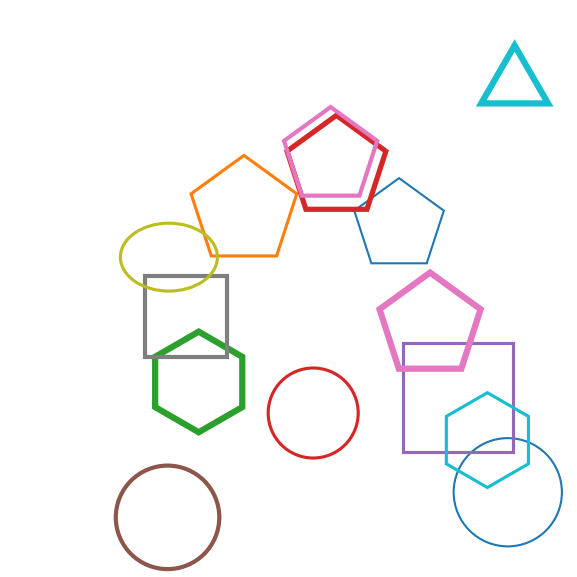[{"shape": "circle", "thickness": 1, "radius": 0.47, "center": [0.879, 0.147]}, {"shape": "pentagon", "thickness": 1, "radius": 0.41, "center": [0.691, 0.609]}, {"shape": "pentagon", "thickness": 1.5, "radius": 0.48, "center": [0.422, 0.634]}, {"shape": "hexagon", "thickness": 3, "radius": 0.44, "center": [0.344, 0.338]}, {"shape": "circle", "thickness": 1.5, "radius": 0.39, "center": [0.542, 0.284]}, {"shape": "pentagon", "thickness": 2.5, "radius": 0.45, "center": [0.583, 0.709]}, {"shape": "square", "thickness": 1.5, "radius": 0.47, "center": [0.793, 0.311]}, {"shape": "circle", "thickness": 2, "radius": 0.45, "center": [0.29, 0.103]}, {"shape": "pentagon", "thickness": 3, "radius": 0.46, "center": [0.745, 0.435]}, {"shape": "pentagon", "thickness": 2, "radius": 0.42, "center": [0.573, 0.729]}, {"shape": "square", "thickness": 2, "radius": 0.35, "center": [0.322, 0.451]}, {"shape": "oval", "thickness": 1.5, "radius": 0.42, "center": [0.292, 0.554]}, {"shape": "triangle", "thickness": 3, "radius": 0.33, "center": [0.891, 0.854]}, {"shape": "hexagon", "thickness": 1.5, "radius": 0.41, "center": [0.844, 0.237]}]